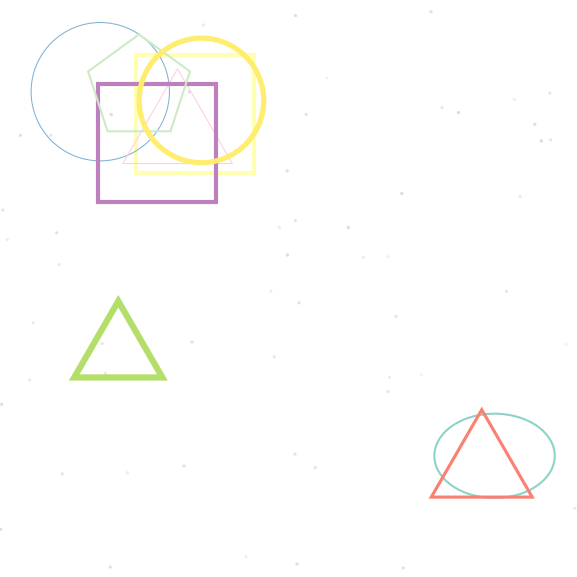[{"shape": "oval", "thickness": 1, "radius": 0.52, "center": [0.856, 0.21]}, {"shape": "square", "thickness": 2, "radius": 0.51, "center": [0.338, 0.802]}, {"shape": "triangle", "thickness": 1.5, "radius": 0.5, "center": [0.834, 0.189]}, {"shape": "circle", "thickness": 0.5, "radius": 0.6, "center": [0.174, 0.84]}, {"shape": "triangle", "thickness": 3, "radius": 0.44, "center": [0.205, 0.39]}, {"shape": "triangle", "thickness": 0.5, "radius": 0.55, "center": [0.308, 0.771]}, {"shape": "square", "thickness": 2, "radius": 0.51, "center": [0.272, 0.752]}, {"shape": "pentagon", "thickness": 1, "radius": 0.46, "center": [0.241, 0.847]}, {"shape": "circle", "thickness": 2.5, "radius": 0.54, "center": [0.349, 0.825]}]